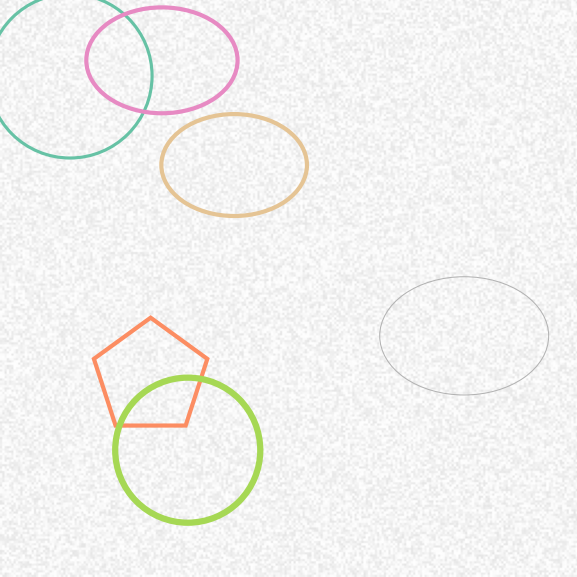[{"shape": "circle", "thickness": 1.5, "radius": 0.71, "center": [0.121, 0.868]}, {"shape": "pentagon", "thickness": 2, "radius": 0.52, "center": [0.261, 0.346]}, {"shape": "oval", "thickness": 2, "radius": 0.65, "center": [0.28, 0.895]}, {"shape": "circle", "thickness": 3, "radius": 0.63, "center": [0.325, 0.22]}, {"shape": "oval", "thickness": 2, "radius": 0.63, "center": [0.405, 0.713]}, {"shape": "oval", "thickness": 0.5, "radius": 0.73, "center": [0.804, 0.418]}]